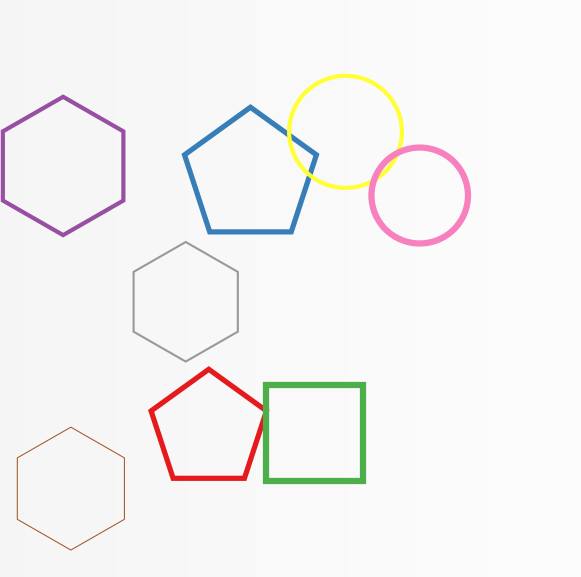[{"shape": "pentagon", "thickness": 2.5, "radius": 0.52, "center": [0.359, 0.255]}, {"shape": "pentagon", "thickness": 2.5, "radius": 0.6, "center": [0.431, 0.694]}, {"shape": "square", "thickness": 3, "radius": 0.42, "center": [0.541, 0.249]}, {"shape": "hexagon", "thickness": 2, "radius": 0.6, "center": [0.109, 0.712]}, {"shape": "circle", "thickness": 2, "radius": 0.49, "center": [0.594, 0.771]}, {"shape": "hexagon", "thickness": 0.5, "radius": 0.53, "center": [0.122, 0.153]}, {"shape": "circle", "thickness": 3, "radius": 0.42, "center": [0.722, 0.661]}, {"shape": "hexagon", "thickness": 1, "radius": 0.52, "center": [0.319, 0.477]}]